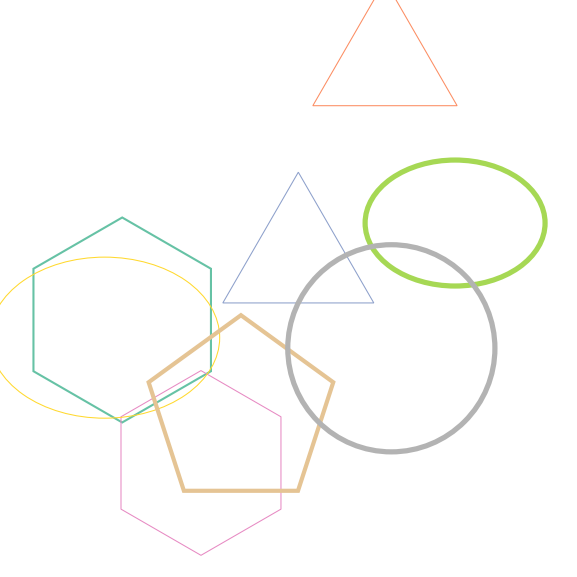[{"shape": "hexagon", "thickness": 1, "radius": 0.89, "center": [0.212, 0.445]}, {"shape": "triangle", "thickness": 0.5, "radius": 0.72, "center": [0.667, 0.888]}, {"shape": "triangle", "thickness": 0.5, "radius": 0.75, "center": [0.517, 0.55]}, {"shape": "hexagon", "thickness": 0.5, "radius": 0.8, "center": [0.348, 0.197]}, {"shape": "oval", "thickness": 2.5, "radius": 0.78, "center": [0.788, 0.613]}, {"shape": "oval", "thickness": 0.5, "radius": 1.0, "center": [0.181, 0.414]}, {"shape": "pentagon", "thickness": 2, "radius": 0.84, "center": [0.417, 0.285]}, {"shape": "circle", "thickness": 2.5, "radius": 0.9, "center": [0.678, 0.396]}]